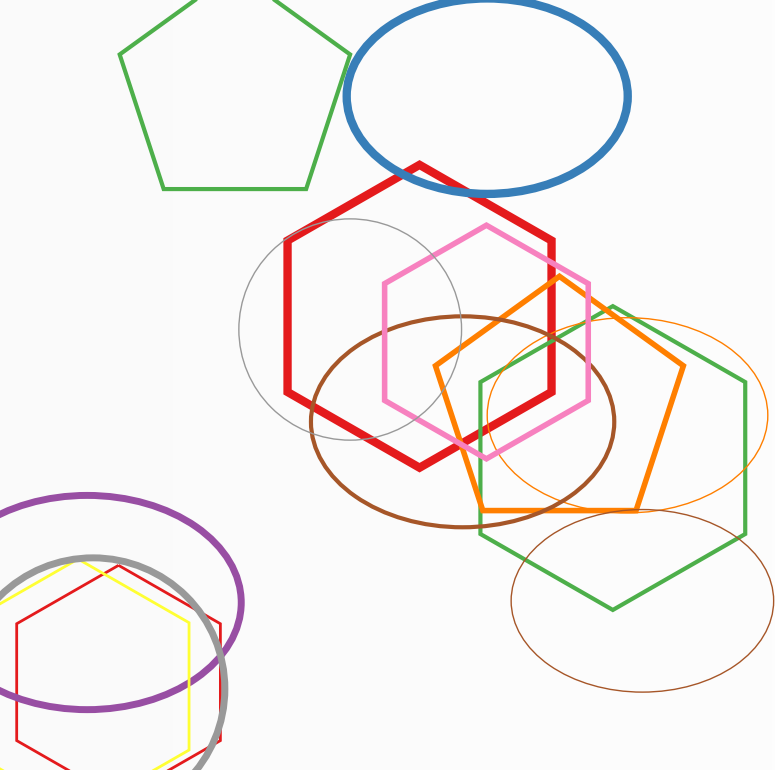[{"shape": "hexagon", "thickness": 1, "radius": 0.76, "center": [0.153, 0.114]}, {"shape": "hexagon", "thickness": 3, "radius": 0.98, "center": [0.541, 0.589]}, {"shape": "oval", "thickness": 3, "radius": 0.91, "center": [0.629, 0.875]}, {"shape": "hexagon", "thickness": 1.5, "radius": 0.99, "center": [0.791, 0.405]}, {"shape": "pentagon", "thickness": 1.5, "radius": 0.78, "center": [0.303, 0.881]}, {"shape": "oval", "thickness": 2.5, "radius": 0.99, "center": [0.113, 0.217]}, {"shape": "pentagon", "thickness": 2, "radius": 0.84, "center": [0.722, 0.473]}, {"shape": "oval", "thickness": 0.5, "radius": 0.91, "center": [0.81, 0.461]}, {"shape": "hexagon", "thickness": 1, "radius": 0.83, "center": [0.101, 0.109]}, {"shape": "oval", "thickness": 1.5, "radius": 0.98, "center": [0.597, 0.452]}, {"shape": "oval", "thickness": 0.5, "radius": 0.85, "center": [0.829, 0.22]}, {"shape": "hexagon", "thickness": 2, "radius": 0.76, "center": [0.628, 0.556]}, {"shape": "circle", "thickness": 0.5, "radius": 0.72, "center": [0.452, 0.572]}, {"shape": "circle", "thickness": 2.5, "radius": 0.85, "center": [0.12, 0.105]}]